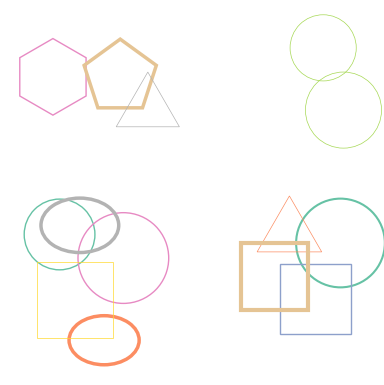[{"shape": "circle", "thickness": 1.5, "radius": 0.58, "center": [0.884, 0.369]}, {"shape": "circle", "thickness": 1, "radius": 0.46, "center": [0.155, 0.391]}, {"shape": "triangle", "thickness": 0.5, "radius": 0.48, "center": [0.752, 0.394]}, {"shape": "oval", "thickness": 2.5, "radius": 0.46, "center": [0.27, 0.116]}, {"shape": "square", "thickness": 1, "radius": 0.46, "center": [0.819, 0.224]}, {"shape": "circle", "thickness": 1, "radius": 0.59, "center": [0.32, 0.33]}, {"shape": "hexagon", "thickness": 1, "radius": 0.5, "center": [0.137, 0.8]}, {"shape": "circle", "thickness": 0.5, "radius": 0.49, "center": [0.892, 0.714]}, {"shape": "circle", "thickness": 0.5, "radius": 0.43, "center": [0.839, 0.876]}, {"shape": "square", "thickness": 0.5, "radius": 0.5, "center": [0.194, 0.221]}, {"shape": "square", "thickness": 3, "radius": 0.43, "center": [0.713, 0.282]}, {"shape": "pentagon", "thickness": 2.5, "radius": 0.49, "center": [0.312, 0.8]}, {"shape": "oval", "thickness": 2.5, "radius": 0.5, "center": [0.207, 0.415]}, {"shape": "triangle", "thickness": 0.5, "radius": 0.47, "center": [0.384, 0.718]}]